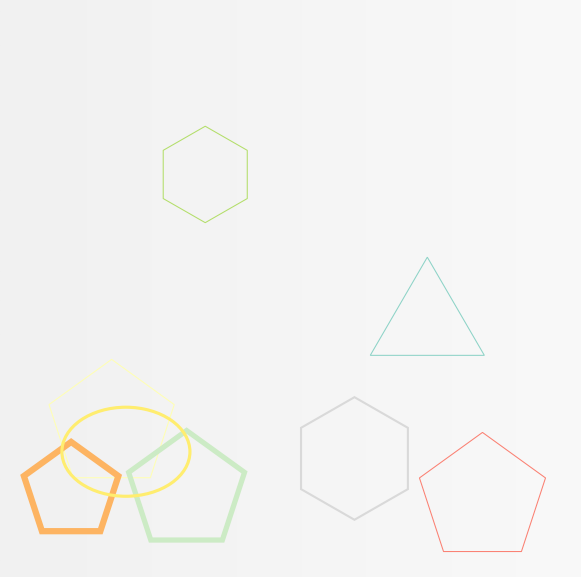[{"shape": "triangle", "thickness": 0.5, "radius": 0.57, "center": [0.735, 0.44]}, {"shape": "pentagon", "thickness": 0.5, "radius": 0.57, "center": [0.192, 0.264]}, {"shape": "pentagon", "thickness": 0.5, "radius": 0.57, "center": [0.83, 0.136]}, {"shape": "pentagon", "thickness": 3, "radius": 0.43, "center": [0.122, 0.148]}, {"shape": "hexagon", "thickness": 0.5, "radius": 0.42, "center": [0.353, 0.697]}, {"shape": "hexagon", "thickness": 1, "radius": 0.53, "center": [0.61, 0.205]}, {"shape": "pentagon", "thickness": 2.5, "radius": 0.52, "center": [0.321, 0.149]}, {"shape": "oval", "thickness": 1.5, "radius": 0.55, "center": [0.217, 0.217]}]